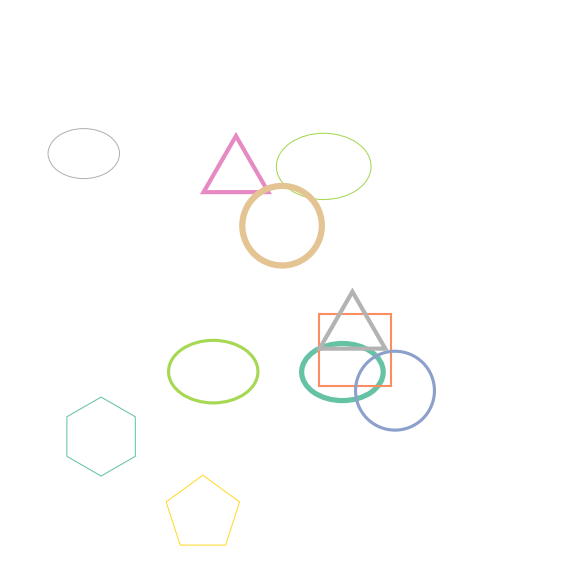[{"shape": "hexagon", "thickness": 0.5, "radius": 0.34, "center": [0.175, 0.243]}, {"shape": "oval", "thickness": 2.5, "radius": 0.35, "center": [0.593, 0.355]}, {"shape": "square", "thickness": 1, "radius": 0.31, "center": [0.615, 0.393]}, {"shape": "circle", "thickness": 1.5, "radius": 0.34, "center": [0.684, 0.323]}, {"shape": "triangle", "thickness": 2, "radius": 0.32, "center": [0.409, 0.699]}, {"shape": "oval", "thickness": 0.5, "radius": 0.41, "center": [0.561, 0.711]}, {"shape": "oval", "thickness": 1.5, "radius": 0.39, "center": [0.369, 0.356]}, {"shape": "pentagon", "thickness": 0.5, "radius": 0.33, "center": [0.351, 0.109]}, {"shape": "circle", "thickness": 3, "radius": 0.34, "center": [0.488, 0.608]}, {"shape": "oval", "thickness": 0.5, "radius": 0.31, "center": [0.145, 0.733]}, {"shape": "triangle", "thickness": 2, "radius": 0.33, "center": [0.61, 0.428]}]